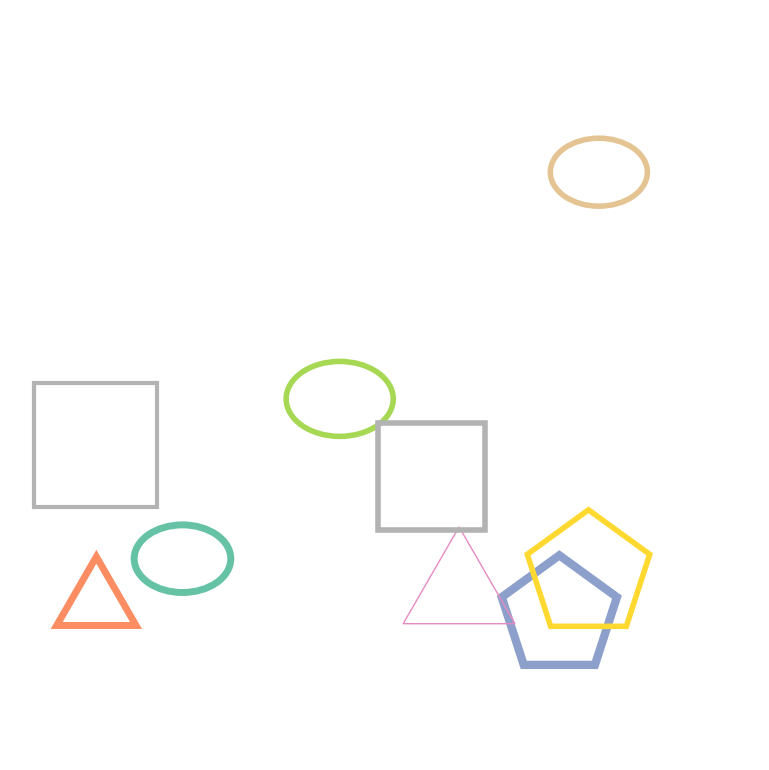[{"shape": "oval", "thickness": 2.5, "radius": 0.31, "center": [0.237, 0.274]}, {"shape": "triangle", "thickness": 2.5, "radius": 0.3, "center": [0.125, 0.217]}, {"shape": "pentagon", "thickness": 3, "radius": 0.39, "center": [0.726, 0.2]}, {"shape": "triangle", "thickness": 0.5, "radius": 0.42, "center": [0.596, 0.232]}, {"shape": "oval", "thickness": 2, "radius": 0.35, "center": [0.441, 0.482]}, {"shape": "pentagon", "thickness": 2, "radius": 0.42, "center": [0.764, 0.254]}, {"shape": "oval", "thickness": 2, "radius": 0.32, "center": [0.778, 0.776]}, {"shape": "square", "thickness": 2, "radius": 0.35, "center": [0.56, 0.381]}, {"shape": "square", "thickness": 1.5, "radius": 0.4, "center": [0.124, 0.422]}]